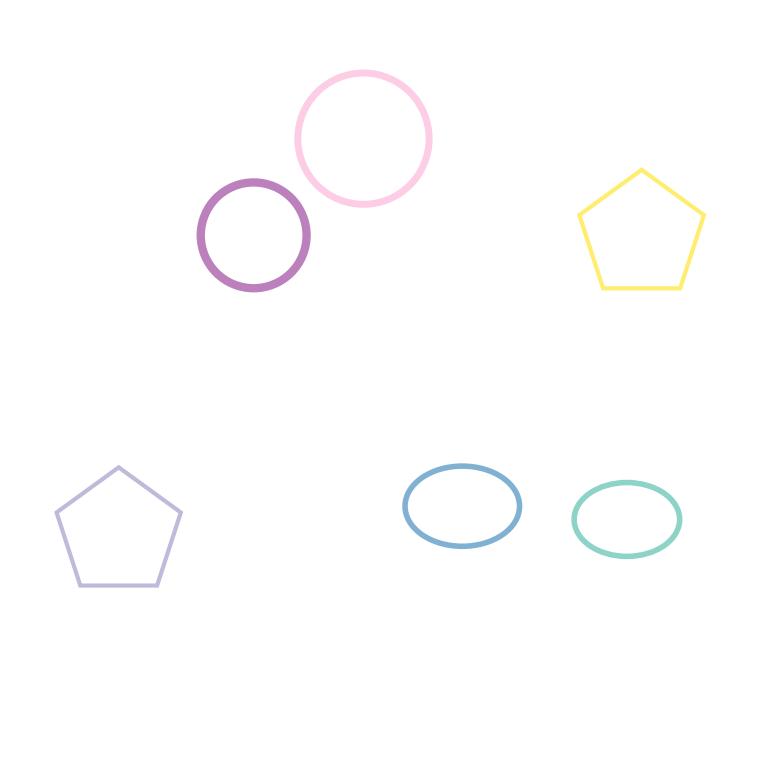[{"shape": "oval", "thickness": 2, "radius": 0.34, "center": [0.814, 0.325]}, {"shape": "pentagon", "thickness": 1.5, "radius": 0.42, "center": [0.154, 0.308]}, {"shape": "oval", "thickness": 2, "radius": 0.37, "center": [0.6, 0.343]}, {"shape": "circle", "thickness": 2.5, "radius": 0.43, "center": [0.472, 0.82]}, {"shape": "circle", "thickness": 3, "radius": 0.34, "center": [0.329, 0.694]}, {"shape": "pentagon", "thickness": 1.5, "radius": 0.43, "center": [0.833, 0.694]}]